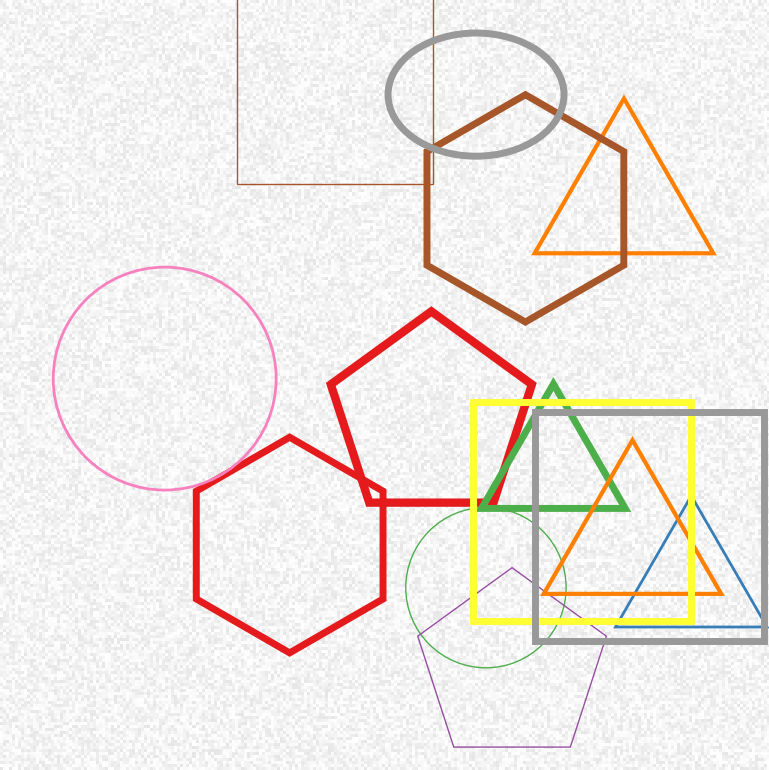[{"shape": "pentagon", "thickness": 3, "radius": 0.69, "center": [0.56, 0.458]}, {"shape": "hexagon", "thickness": 2.5, "radius": 0.7, "center": [0.376, 0.292]}, {"shape": "triangle", "thickness": 1, "radius": 0.57, "center": [0.898, 0.243]}, {"shape": "circle", "thickness": 0.5, "radius": 0.52, "center": [0.631, 0.237]}, {"shape": "triangle", "thickness": 2.5, "radius": 0.54, "center": [0.719, 0.394]}, {"shape": "pentagon", "thickness": 0.5, "radius": 0.64, "center": [0.665, 0.134]}, {"shape": "triangle", "thickness": 1.5, "radius": 0.67, "center": [0.821, 0.295]}, {"shape": "triangle", "thickness": 1.5, "radius": 0.67, "center": [0.81, 0.738]}, {"shape": "square", "thickness": 2.5, "radius": 0.71, "center": [0.756, 0.336]}, {"shape": "square", "thickness": 0.5, "radius": 0.63, "center": [0.435, 0.888]}, {"shape": "hexagon", "thickness": 2.5, "radius": 0.74, "center": [0.682, 0.729]}, {"shape": "circle", "thickness": 1, "radius": 0.72, "center": [0.214, 0.508]}, {"shape": "square", "thickness": 2.5, "radius": 0.74, "center": [0.843, 0.316]}, {"shape": "oval", "thickness": 2.5, "radius": 0.57, "center": [0.618, 0.877]}]